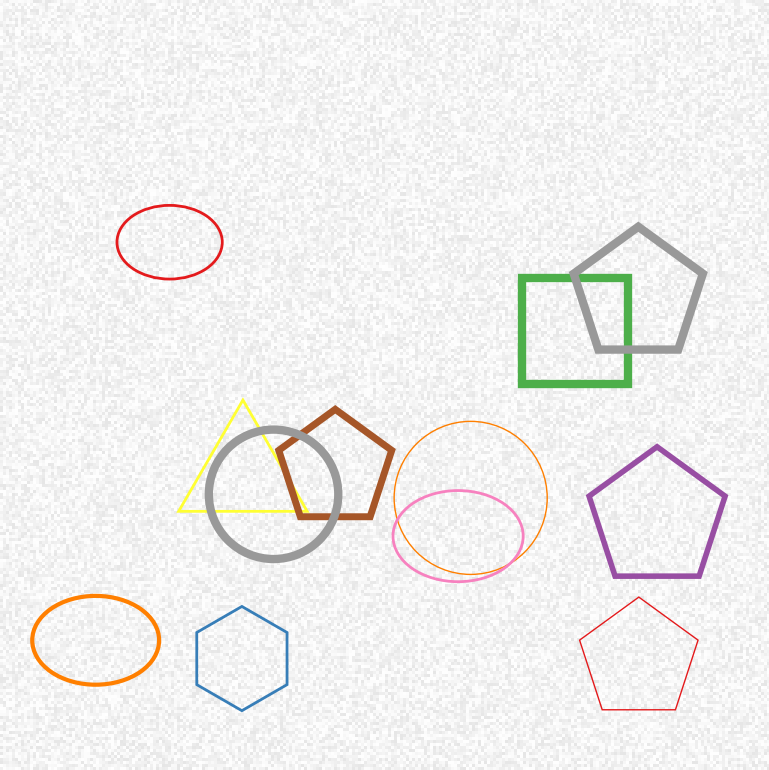[{"shape": "oval", "thickness": 1, "radius": 0.34, "center": [0.22, 0.685]}, {"shape": "pentagon", "thickness": 0.5, "radius": 0.4, "center": [0.83, 0.144]}, {"shape": "hexagon", "thickness": 1, "radius": 0.34, "center": [0.314, 0.145]}, {"shape": "square", "thickness": 3, "radius": 0.34, "center": [0.747, 0.57]}, {"shape": "pentagon", "thickness": 2, "radius": 0.46, "center": [0.853, 0.327]}, {"shape": "oval", "thickness": 1.5, "radius": 0.41, "center": [0.124, 0.168]}, {"shape": "circle", "thickness": 0.5, "radius": 0.5, "center": [0.611, 0.353]}, {"shape": "triangle", "thickness": 1, "radius": 0.48, "center": [0.315, 0.384]}, {"shape": "pentagon", "thickness": 2.5, "radius": 0.39, "center": [0.435, 0.391]}, {"shape": "oval", "thickness": 1, "radius": 0.42, "center": [0.595, 0.304]}, {"shape": "pentagon", "thickness": 3, "radius": 0.44, "center": [0.829, 0.617]}, {"shape": "circle", "thickness": 3, "radius": 0.42, "center": [0.355, 0.358]}]